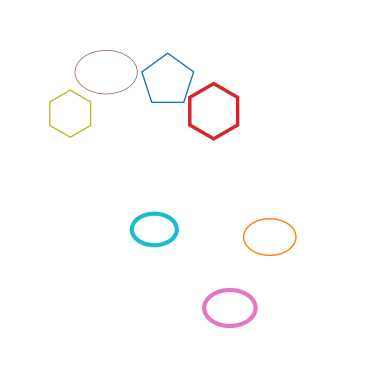[{"shape": "pentagon", "thickness": 1, "radius": 0.35, "center": [0.436, 0.791]}, {"shape": "oval", "thickness": 1, "radius": 0.34, "center": [0.701, 0.384]}, {"shape": "hexagon", "thickness": 2.5, "radius": 0.36, "center": [0.555, 0.711]}, {"shape": "oval", "thickness": 0.5, "radius": 0.4, "center": [0.276, 0.813]}, {"shape": "oval", "thickness": 3, "radius": 0.33, "center": [0.597, 0.2]}, {"shape": "hexagon", "thickness": 1, "radius": 0.31, "center": [0.182, 0.705]}, {"shape": "oval", "thickness": 3, "radius": 0.29, "center": [0.401, 0.404]}]